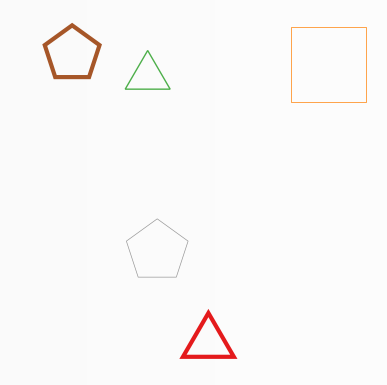[{"shape": "triangle", "thickness": 3, "radius": 0.38, "center": [0.538, 0.111]}, {"shape": "triangle", "thickness": 1, "radius": 0.33, "center": [0.381, 0.802]}, {"shape": "square", "thickness": 0.5, "radius": 0.49, "center": [0.847, 0.833]}, {"shape": "pentagon", "thickness": 3, "radius": 0.37, "center": [0.186, 0.86]}, {"shape": "pentagon", "thickness": 0.5, "radius": 0.42, "center": [0.406, 0.348]}]